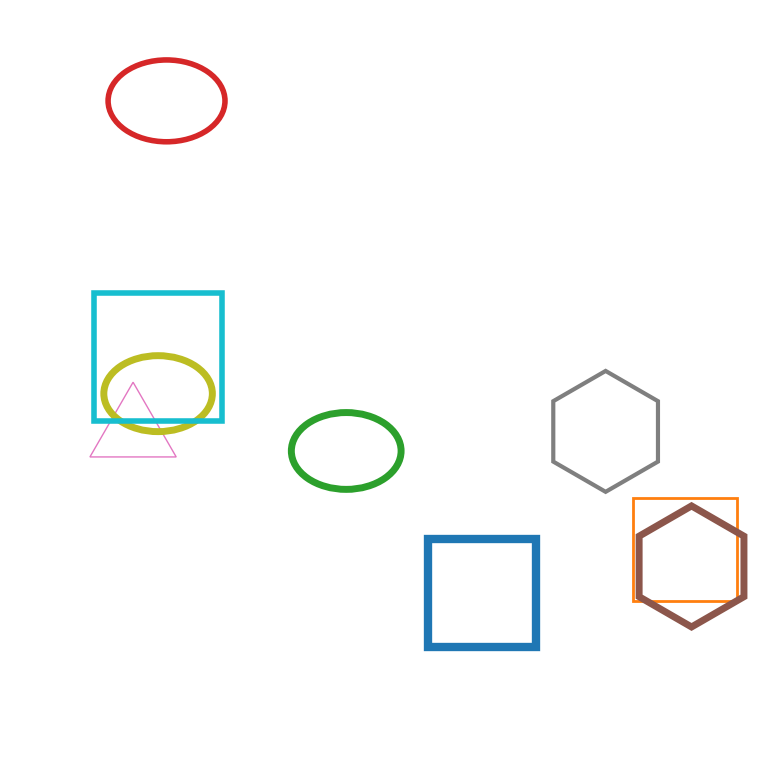[{"shape": "square", "thickness": 3, "radius": 0.35, "center": [0.626, 0.23]}, {"shape": "square", "thickness": 1, "radius": 0.34, "center": [0.889, 0.286]}, {"shape": "oval", "thickness": 2.5, "radius": 0.36, "center": [0.45, 0.414]}, {"shape": "oval", "thickness": 2, "radius": 0.38, "center": [0.216, 0.869]}, {"shape": "hexagon", "thickness": 2.5, "radius": 0.39, "center": [0.898, 0.264]}, {"shape": "triangle", "thickness": 0.5, "radius": 0.32, "center": [0.173, 0.439]}, {"shape": "hexagon", "thickness": 1.5, "radius": 0.39, "center": [0.787, 0.44]}, {"shape": "oval", "thickness": 2.5, "radius": 0.35, "center": [0.205, 0.489]}, {"shape": "square", "thickness": 2, "radius": 0.42, "center": [0.205, 0.536]}]